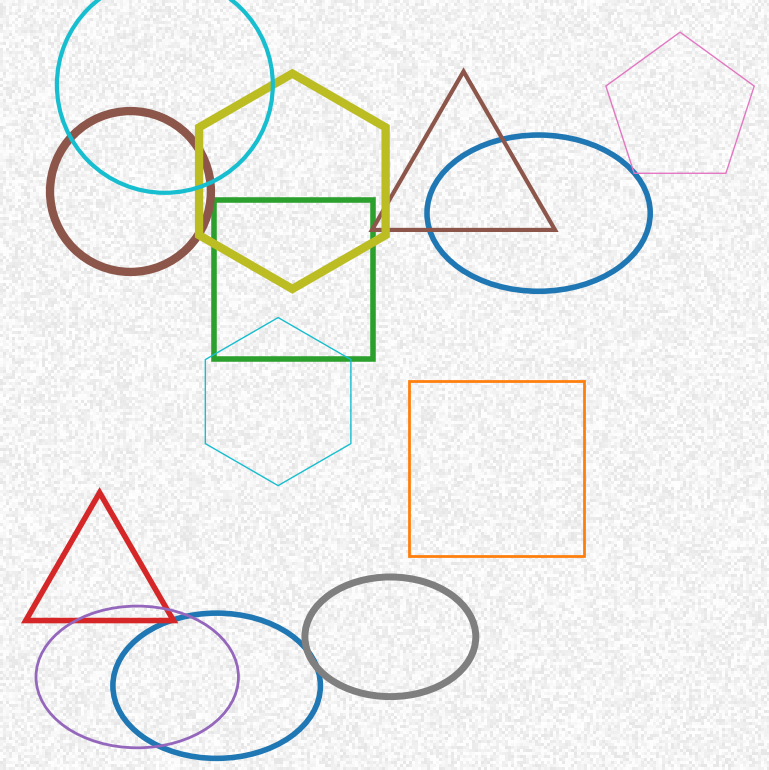[{"shape": "oval", "thickness": 2, "radius": 0.72, "center": [0.699, 0.723]}, {"shape": "oval", "thickness": 2, "radius": 0.67, "center": [0.281, 0.109]}, {"shape": "square", "thickness": 1, "radius": 0.57, "center": [0.645, 0.392]}, {"shape": "square", "thickness": 2, "radius": 0.52, "center": [0.381, 0.637]}, {"shape": "triangle", "thickness": 2, "radius": 0.55, "center": [0.129, 0.249]}, {"shape": "oval", "thickness": 1, "radius": 0.66, "center": [0.178, 0.121]}, {"shape": "triangle", "thickness": 1.5, "radius": 0.69, "center": [0.602, 0.77]}, {"shape": "circle", "thickness": 3, "radius": 0.52, "center": [0.169, 0.751]}, {"shape": "pentagon", "thickness": 0.5, "radius": 0.51, "center": [0.883, 0.857]}, {"shape": "oval", "thickness": 2.5, "radius": 0.55, "center": [0.507, 0.173]}, {"shape": "hexagon", "thickness": 3, "radius": 0.7, "center": [0.38, 0.765]}, {"shape": "circle", "thickness": 1.5, "radius": 0.7, "center": [0.214, 0.89]}, {"shape": "hexagon", "thickness": 0.5, "radius": 0.55, "center": [0.361, 0.478]}]